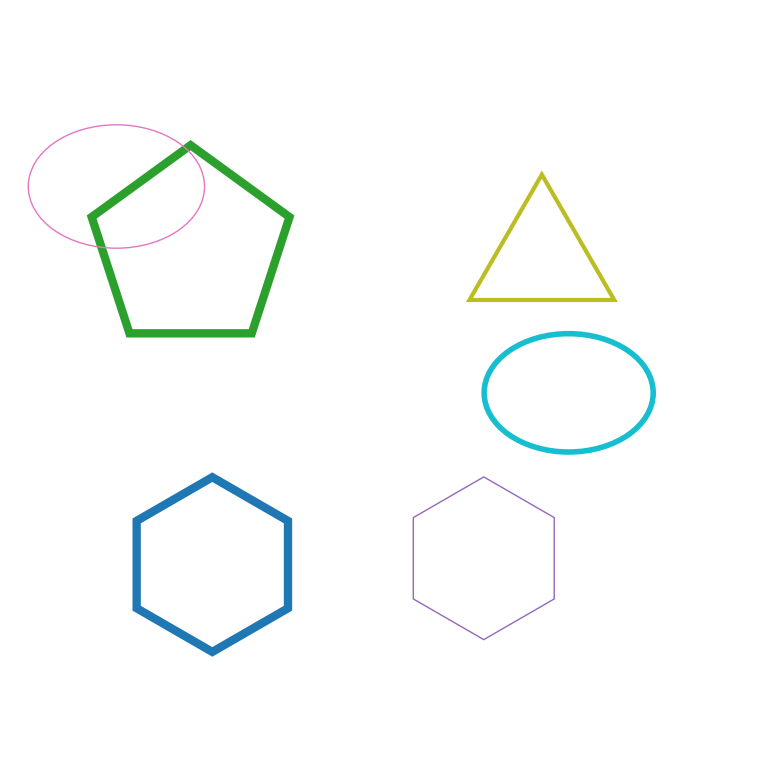[{"shape": "hexagon", "thickness": 3, "radius": 0.57, "center": [0.276, 0.267]}, {"shape": "pentagon", "thickness": 3, "radius": 0.68, "center": [0.248, 0.676]}, {"shape": "hexagon", "thickness": 0.5, "radius": 0.53, "center": [0.628, 0.275]}, {"shape": "oval", "thickness": 0.5, "radius": 0.57, "center": [0.151, 0.758]}, {"shape": "triangle", "thickness": 1.5, "radius": 0.54, "center": [0.704, 0.665]}, {"shape": "oval", "thickness": 2, "radius": 0.55, "center": [0.739, 0.49]}]